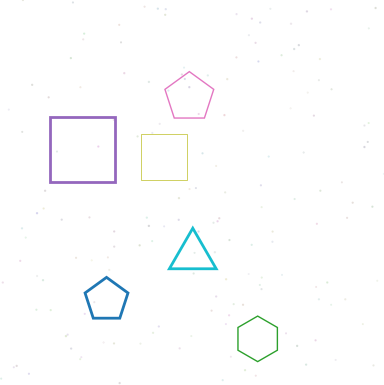[{"shape": "pentagon", "thickness": 2, "radius": 0.29, "center": [0.277, 0.221]}, {"shape": "hexagon", "thickness": 1, "radius": 0.3, "center": [0.669, 0.12]}, {"shape": "square", "thickness": 2, "radius": 0.42, "center": [0.214, 0.611]}, {"shape": "pentagon", "thickness": 1, "radius": 0.33, "center": [0.492, 0.747]}, {"shape": "square", "thickness": 0.5, "radius": 0.3, "center": [0.426, 0.592]}, {"shape": "triangle", "thickness": 2, "radius": 0.35, "center": [0.501, 0.337]}]